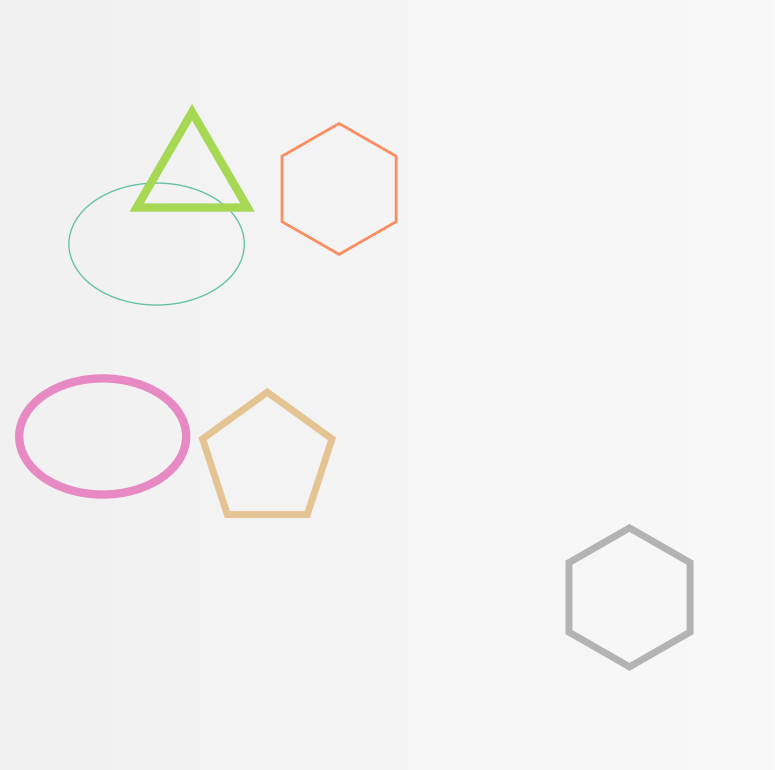[{"shape": "oval", "thickness": 0.5, "radius": 0.57, "center": [0.202, 0.683]}, {"shape": "hexagon", "thickness": 1, "radius": 0.43, "center": [0.438, 0.755]}, {"shape": "oval", "thickness": 3, "radius": 0.54, "center": [0.133, 0.433]}, {"shape": "triangle", "thickness": 3, "radius": 0.41, "center": [0.248, 0.772]}, {"shape": "pentagon", "thickness": 2.5, "radius": 0.44, "center": [0.345, 0.403]}, {"shape": "hexagon", "thickness": 2.5, "radius": 0.45, "center": [0.812, 0.224]}]